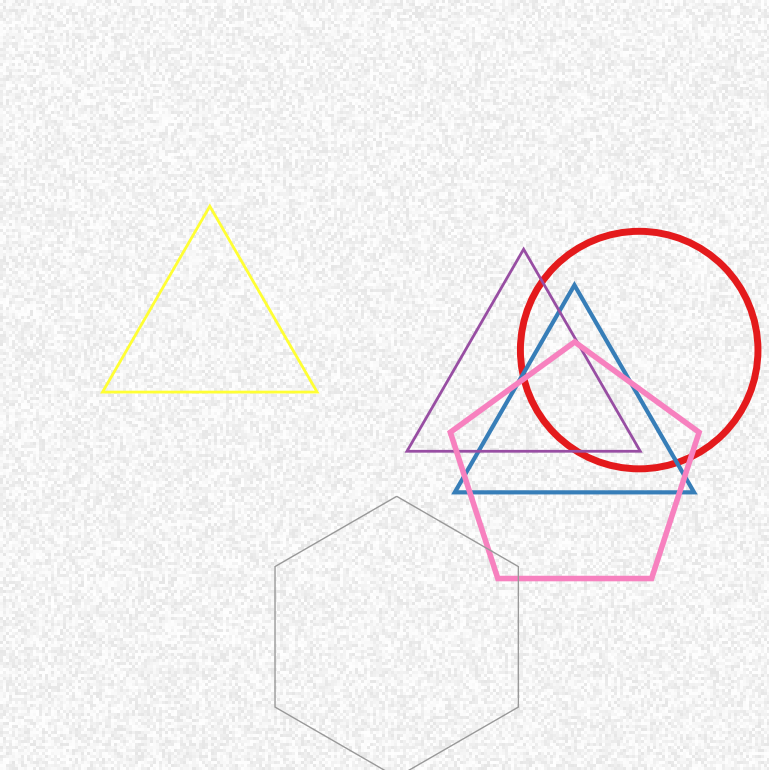[{"shape": "circle", "thickness": 2.5, "radius": 0.77, "center": [0.83, 0.545]}, {"shape": "triangle", "thickness": 1.5, "radius": 0.9, "center": [0.746, 0.45]}, {"shape": "triangle", "thickness": 1, "radius": 0.87, "center": [0.68, 0.501]}, {"shape": "triangle", "thickness": 1, "radius": 0.8, "center": [0.272, 0.571]}, {"shape": "pentagon", "thickness": 2, "radius": 0.85, "center": [0.746, 0.386]}, {"shape": "hexagon", "thickness": 0.5, "radius": 0.91, "center": [0.515, 0.173]}]